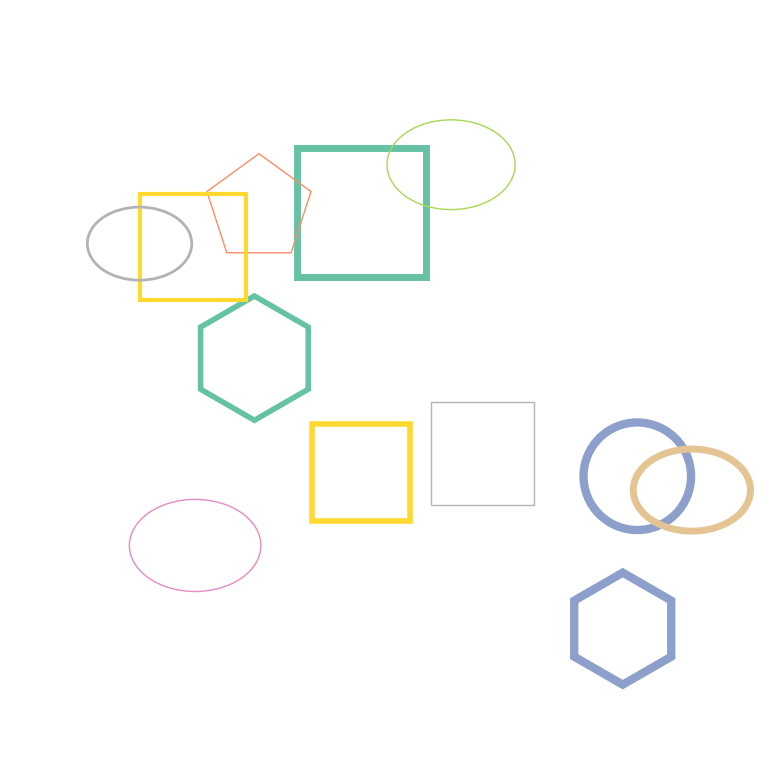[{"shape": "square", "thickness": 2.5, "radius": 0.42, "center": [0.469, 0.724]}, {"shape": "hexagon", "thickness": 2, "radius": 0.4, "center": [0.33, 0.535]}, {"shape": "pentagon", "thickness": 0.5, "radius": 0.36, "center": [0.336, 0.729]}, {"shape": "circle", "thickness": 3, "radius": 0.35, "center": [0.828, 0.382]}, {"shape": "hexagon", "thickness": 3, "radius": 0.36, "center": [0.809, 0.184]}, {"shape": "oval", "thickness": 0.5, "radius": 0.43, "center": [0.253, 0.292]}, {"shape": "oval", "thickness": 0.5, "radius": 0.42, "center": [0.586, 0.786]}, {"shape": "square", "thickness": 1.5, "radius": 0.34, "center": [0.25, 0.68]}, {"shape": "square", "thickness": 2, "radius": 0.32, "center": [0.469, 0.386]}, {"shape": "oval", "thickness": 2.5, "radius": 0.38, "center": [0.899, 0.364]}, {"shape": "oval", "thickness": 1, "radius": 0.34, "center": [0.181, 0.684]}, {"shape": "square", "thickness": 0.5, "radius": 0.33, "center": [0.626, 0.411]}]